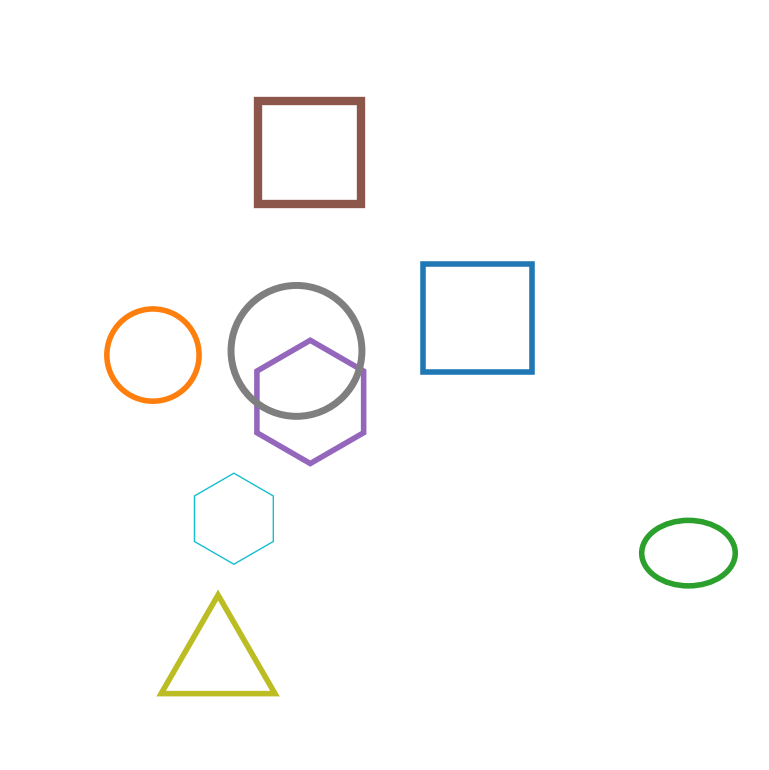[{"shape": "square", "thickness": 2, "radius": 0.35, "center": [0.62, 0.587]}, {"shape": "circle", "thickness": 2, "radius": 0.3, "center": [0.199, 0.539]}, {"shape": "oval", "thickness": 2, "radius": 0.3, "center": [0.894, 0.282]}, {"shape": "hexagon", "thickness": 2, "radius": 0.4, "center": [0.403, 0.478]}, {"shape": "square", "thickness": 3, "radius": 0.34, "center": [0.402, 0.802]}, {"shape": "circle", "thickness": 2.5, "radius": 0.42, "center": [0.385, 0.544]}, {"shape": "triangle", "thickness": 2, "radius": 0.43, "center": [0.283, 0.142]}, {"shape": "hexagon", "thickness": 0.5, "radius": 0.3, "center": [0.304, 0.326]}]